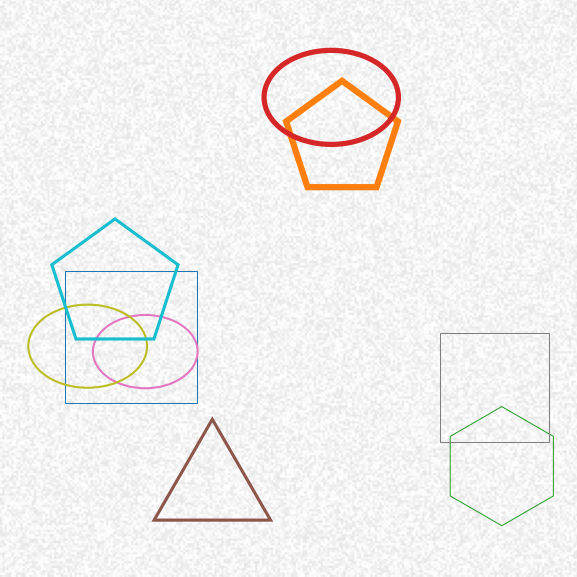[{"shape": "square", "thickness": 0.5, "radius": 0.57, "center": [0.226, 0.416]}, {"shape": "pentagon", "thickness": 3, "radius": 0.51, "center": [0.592, 0.757]}, {"shape": "hexagon", "thickness": 0.5, "radius": 0.52, "center": [0.869, 0.192]}, {"shape": "oval", "thickness": 2.5, "radius": 0.58, "center": [0.574, 0.83]}, {"shape": "triangle", "thickness": 1.5, "radius": 0.58, "center": [0.368, 0.157]}, {"shape": "oval", "thickness": 1, "radius": 0.45, "center": [0.252, 0.39]}, {"shape": "square", "thickness": 0.5, "radius": 0.47, "center": [0.857, 0.329]}, {"shape": "oval", "thickness": 1, "radius": 0.51, "center": [0.152, 0.4]}, {"shape": "pentagon", "thickness": 1.5, "radius": 0.57, "center": [0.199, 0.505]}]